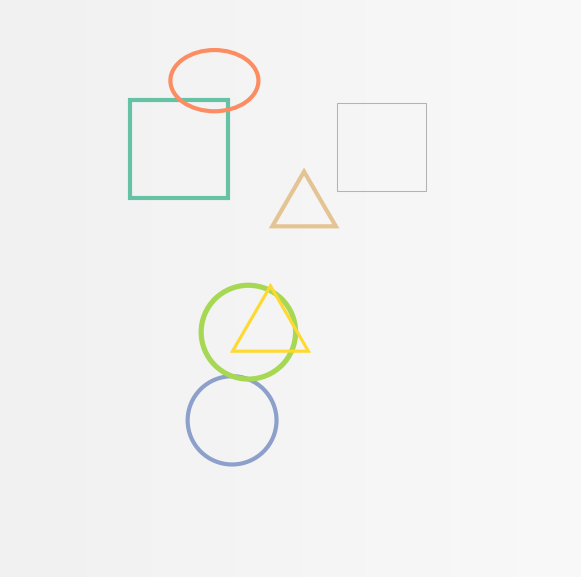[{"shape": "square", "thickness": 2, "radius": 0.42, "center": [0.308, 0.741]}, {"shape": "oval", "thickness": 2, "radius": 0.38, "center": [0.369, 0.859]}, {"shape": "circle", "thickness": 2, "radius": 0.38, "center": [0.399, 0.271]}, {"shape": "circle", "thickness": 2.5, "radius": 0.41, "center": [0.427, 0.424]}, {"shape": "triangle", "thickness": 1.5, "radius": 0.38, "center": [0.465, 0.429]}, {"shape": "triangle", "thickness": 2, "radius": 0.32, "center": [0.523, 0.639]}, {"shape": "square", "thickness": 0.5, "radius": 0.38, "center": [0.656, 0.745]}]